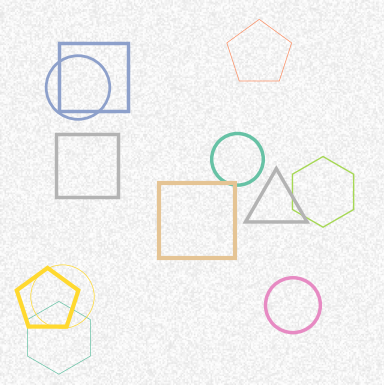[{"shape": "hexagon", "thickness": 0.5, "radius": 0.47, "center": [0.153, 0.123]}, {"shape": "circle", "thickness": 2.5, "radius": 0.34, "center": [0.617, 0.586]}, {"shape": "pentagon", "thickness": 0.5, "radius": 0.44, "center": [0.673, 0.861]}, {"shape": "circle", "thickness": 2, "radius": 0.41, "center": [0.203, 0.773]}, {"shape": "square", "thickness": 2.5, "radius": 0.44, "center": [0.243, 0.8]}, {"shape": "circle", "thickness": 2.5, "radius": 0.36, "center": [0.761, 0.207]}, {"shape": "hexagon", "thickness": 1, "radius": 0.46, "center": [0.839, 0.502]}, {"shape": "circle", "thickness": 0.5, "radius": 0.41, "center": [0.162, 0.23]}, {"shape": "pentagon", "thickness": 3, "radius": 0.42, "center": [0.124, 0.22]}, {"shape": "square", "thickness": 3, "radius": 0.49, "center": [0.512, 0.427]}, {"shape": "triangle", "thickness": 2.5, "radius": 0.46, "center": [0.718, 0.47]}, {"shape": "square", "thickness": 2.5, "radius": 0.41, "center": [0.226, 0.571]}]